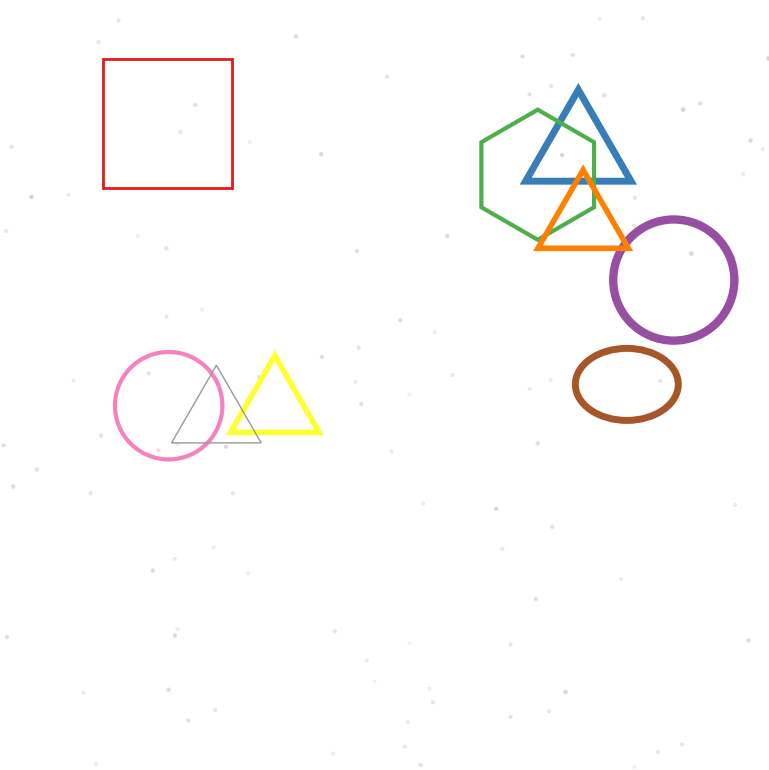[{"shape": "square", "thickness": 1, "radius": 0.42, "center": [0.217, 0.84]}, {"shape": "triangle", "thickness": 2.5, "radius": 0.4, "center": [0.751, 0.804]}, {"shape": "hexagon", "thickness": 1.5, "radius": 0.42, "center": [0.698, 0.773]}, {"shape": "circle", "thickness": 3, "radius": 0.39, "center": [0.875, 0.636]}, {"shape": "triangle", "thickness": 2, "radius": 0.34, "center": [0.757, 0.711]}, {"shape": "triangle", "thickness": 2, "radius": 0.33, "center": [0.357, 0.472]}, {"shape": "oval", "thickness": 2.5, "radius": 0.33, "center": [0.814, 0.501]}, {"shape": "circle", "thickness": 1.5, "radius": 0.35, "center": [0.219, 0.473]}, {"shape": "triangle", "thickness": 0.5, "radius": 0.34, "center": [0.281, 0.458]}]